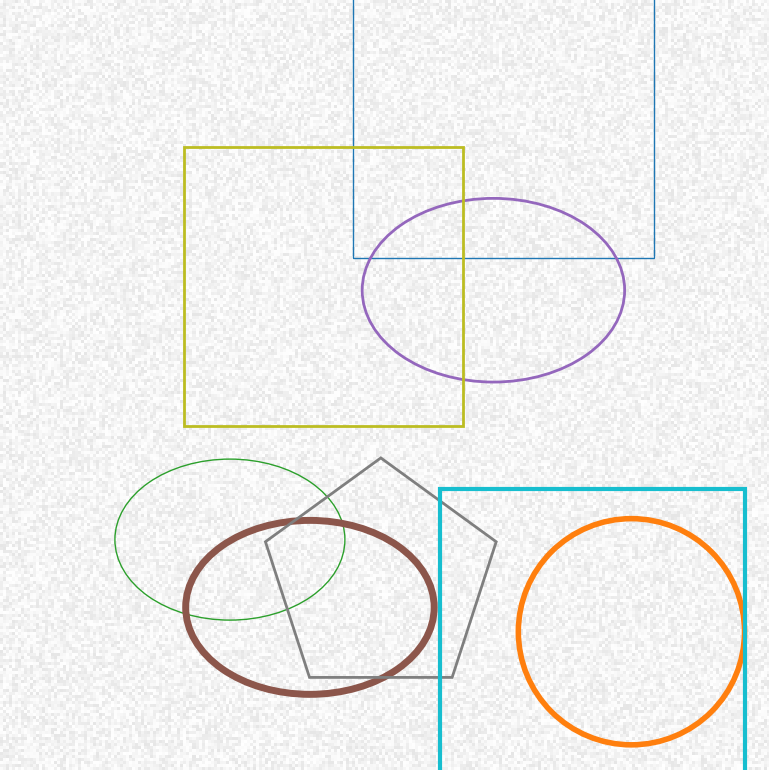[{"shape": "square", "thickness": 0.5, "radius": 0.98, "center": [0.654, 0.861]}, {"shape": "circle", "thickness": 2, "radius": 0.73, "center": [0.82, 0.18]}, {"shape": "oval", "thickness": 0.5, "radius": 0.75, "center": [0.299, 0.299]}, {"shape": "oval", "thickness": 1, "radius": 0.85, "center": [0.641, 0.623]}, {"shape": "oval", "thickness": 2.5, "radius": 0.81, "center": [0.403, 0.211]}, {"shape": "pentagon", "thickness": 1, "radius": 0.79, "center": [0.495, 0.248]}, {"shape": "square", "thickness": 1, "radius": 0.9, "center": [0.42, 0.628]}, {"shape": "square", "thickness": 1.5, "radius": 0.99, "center": [0.77, 0.167]}]